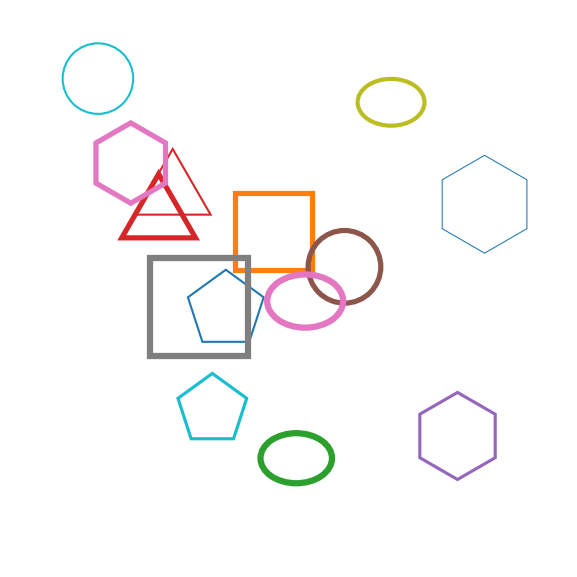[{"shape": "pentagon", "thickness": 1, "radius": 0.34, "center": [0.391, 0.463]}, {"shape": "hexagon", "thickness": 0.5, "radius": 0.42, "center": [0.839, 0.645]}, {"shape": "square", "thickness": 2.5, "radius": 0.33, "center": [0.473, 0.598]}, {"shape": "oval", "thickness": 3, "radius": 0.31, "center": [0.513, 0.206]}, {"shape": "triangle", "thickness": 2.5, "radius": 0.37, "center": [0.275, 0.624]}, {"shape": "triangle", "thickness": 1, "radius": 0.38, "center": [0.299, 0.665]}, {"shape": "hexagon", "thickness": 1.5, "radius": 0.38, "center": [0.792, 0.244]}, {"shape": "circle", "thickness": 2.5, "radius": 0.31, "center": [0.597, 0.537]}, {"shape": "oval", "thickness": 3, "radius": 0.33, "center": [0.528, 0.478]}, {"shape": "hexagon", "thickness": 2.5, "radius": 0.35, "center": [0.226, 0.717]}, {"shape": "square", "thickness": 3, "radius": 0.42, "center": [0.345, 0.467]}, {"shape": "oval", "thickness": 2, "radius": 0.29, "center": [0.677, 0.822]}, {"shape": "circle", "thickness": 1, "radius": 0.31, "center": [0.17, 0.863]}, {"shape": "pentagon", "thickness": 1.5, "radius": 0.31, "center": [0.368, 0.29]}]